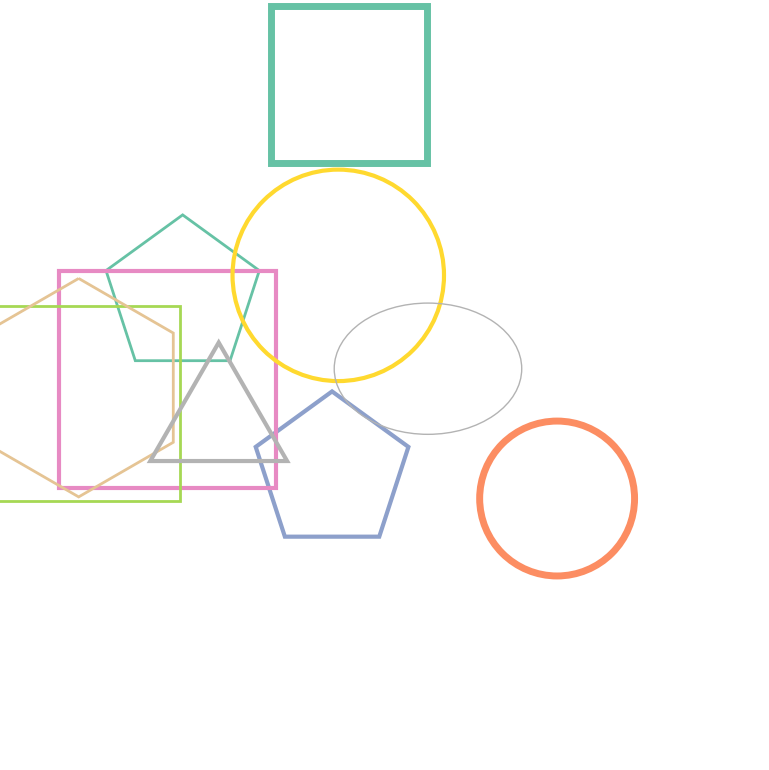[{"shape": "square", "thickness": 2.5, "radius": 0.51, "center": [0.453, 0.89]}, {"shape": "pentagon", "thickness": 1, "radius": 0.52, "center": [0.237, 0.616]}, {"shape": "circle", "thickness": 2.5, "radius": 0.5, "center": [0.724, 0.353]}, {"shape": "pentagon", "thickness": 1.5, "radius": 0.52, "center": [0.431, 0.387]}, {"shape": "square", "thickness": 1.5, "radius": 0.7, "center": [0.217, 0.507]}, {"shape": "square", "thickness": 1, "radius": 0.64, "center": [0.107, 0.476]}, {"shape": "circle", "thickness": 1.5, "radius": 0.69, "center": [0.439, 0.642]}, {"shape": "hexagon", "thickness": 1, "radius": 0.71, "center": [0.102, 0.497]}, {"shape": "triangle", "thickness": 1.5, "radius": 0.51, "center": [0.284, 0.453]}, {"shape": "oval", "thickness": 0.5, "radius": 0.61, "center": [0.556, 0.521]}]